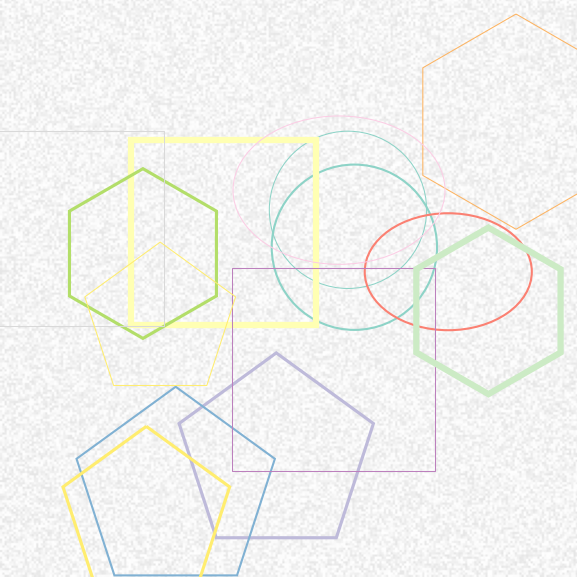[{"shape": "circle", "thickness": 1, "radius": 0.72, "center": [0.614, 0.571]}, {"shape": "circle", "thickness": 0.5, "radius": 0.68, "center": [0.603, 0.636]}, {"shape": "square", "thickness": 3, "radius": 0.8, "center": [0.387, 0.596]}, {"shape": "pentagon", "thickness": 1.5, "radius": 0.88, "center": [0.478, 0.211]}, {"shape": "oval", "thickness": 1, "radius": 0.72, "center": [0.776, 0.529]}, {"shape": "pentagon", "thickness": 1, "radius": 0.9, "center": [0.304, 0.149]}, {"shape": "hexagon", "thickness": 0.5, "radius": 0.93, "center": [0.894, 0.789]}, {"shape": "hexagon", "thickness": 1.5, "radius": 0.73, "center": [0.248, 0.56]}, {"shape": "oval", "thickness": 0.5, "radius": 0.92, "center": [0.587, 0.67]}, {"shape": "square", "thickness": 0.5, "radius": 0.84, "center": [0.116, 0.604]}, {"shape": "square", "thickness": 0.5, "radius": 0.88, "center": [0.577, 0.359]}, {"shape": "hexagon", "thickness": 3, "radius": 0.72, "center": [0.846, 0.461]}, {"shape": "pentagon", "thickness": 1.5, "radius": 0.76, "center": [0.253, 0.109]}, {"shape": "pentagon", "thickness": 0.5, "radius": 0.69, "center": [0.277, 0.443]}]